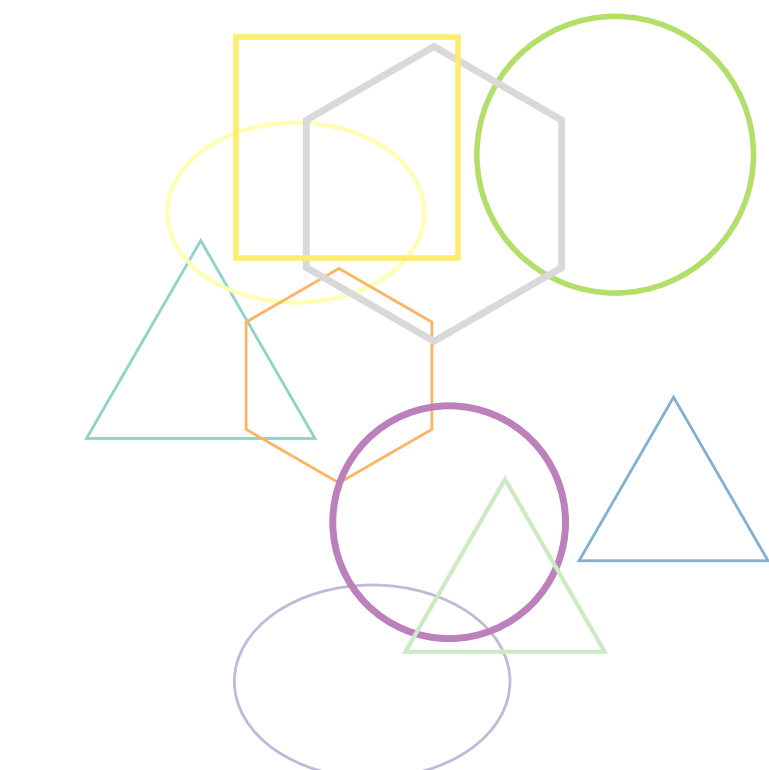[{"shape": "triangle", "thickness": 1, "radius": 0.86, "center": [0.261, 0.516]}, {"shape": "oval", "thickness": 1.5, "radius": 0.83, "center": [0.384, 0.724]}, {"shape": "oval", "thickness": 1, "radius": 0.89, "center": [0.483, 0.115]}, {"shape": "triangle", "thickness": 1, "radius": 0.71, "center": [0.875, 0.343]}, {"shape": "hexagon", "thickness": 1, "radius": 0.7, "center": [0.44, 0.512]}, {"shape": "circle", "thickness": 2, "radius": 0.9, "center": [0.799, 0.799]}, {"shape": "hexagon", "thickness": 2.5, "radius": 0.96, "center": [0.564, 0.748]}, {"shape": "circle", "thickness": 2.5, "radius": 0.76, "center": [0.583, 0.322]}, {"shape": "triangle", "thickness": 1.5, "radius": 0.75, "center": [0.656, 0.228]}, {"shape": "square", "thickness": 2, "radius": 0.72, "center": [0.451, 0.808]}]